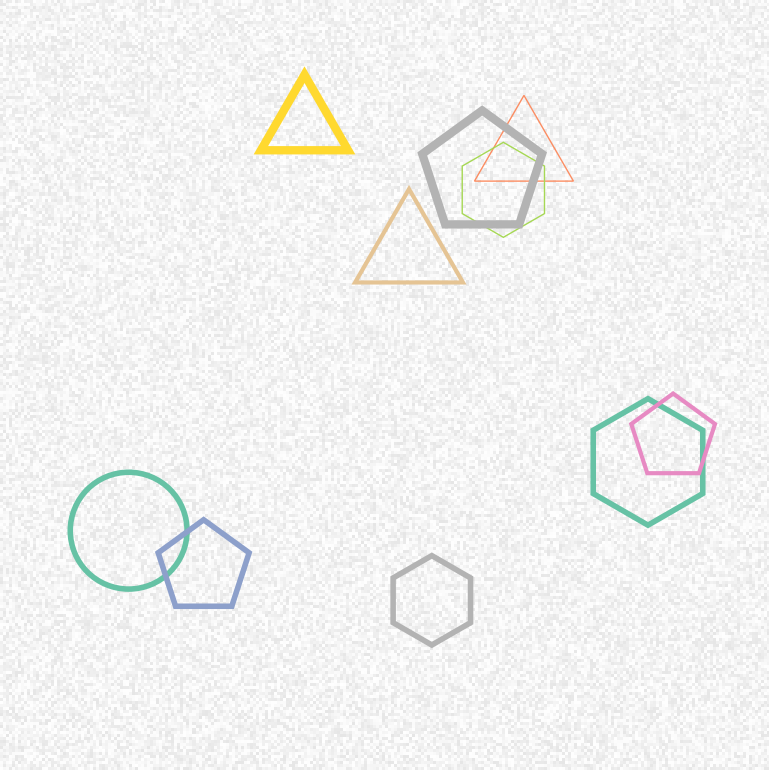[{"shape": "hexagon", "thickness": 2, "radius": 0.41, "center": [0.842, 0.4]}, {"shape": "circle", "thickness": 2, "radius": 0.38, "center": [0.167, 0.311]}, {"shape": "triangle", "thickness": 0.5, "radius": 0.37, "center": [0.68, 0.802]}, {"shape": "pentagon", "thickness": 2, "radius": 0.31, "center": [0.264, 0.263]}, {"shape": "pentagon", "thickness": 1.5, "radius": 0.29, "center": [0.874, 0.432]}, {"shape": "hexagon", "thickness": 0.5, "radius": 0.31, "center": [0.654, 0.753]}, {"shape": "triangle", "thickness": 3, "radius": 0.33, "center": [0.395, 0.838]}, {"shape": "triangle", "thickness": 1.5, "radius": 0.4, "center": [0.531, 0.674]}, {"shape": "pentagon", "thickness": 3, "radius": 0.41, "center": [0.626, 0.775]}, {"shape": "hexagon", "thickness": 2, "radius": 0.29, "center": [0.561, 0.22]}]